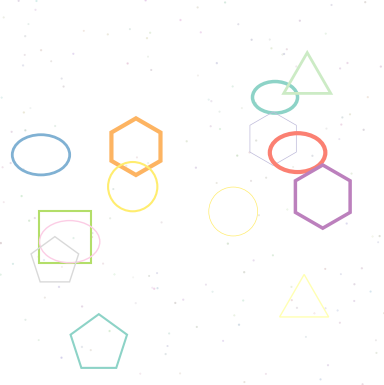[{"shape": "pentagon", "thickness": 1.5, "radius": 0.39, "center": [0.257, 0.107]}, {"shape": "oval", "thickness": 2.5, "radius": 0.29, "center": [0.714, 0.747]}, {"shape": "triangle", "thickness": 1, "radius": 0.37, "center": [0.79, 0.214]}, {"shape": "hexagon", "thickness": 0.5, "radius": 0.35, "center": [0.709, 0.64]}, {"shape": "oval", "thickness": 3, "radius": 0.36, "center": [0.773, 0.604]}, {"shape": "oval", "thickness": 2, "radius": 0.37, "center": [0.106, 0.598]}, {"shape": "hexagon", "thickness": 3, "radius": 0.37, "center": [0.353, 0.619]}, {"shape": "square", "thickness": 1.5, "radius": 0.34, "center": [0.169, 0.383]}, {"shape": "oval", "thickness": 1, "radius": 0.39, "center": [0.181, 0.372]}, {"shape": "pentagon", "thickness": 1, "radius": 0.32, "center": [0.142, 0.32]}, {"shape": "hexagon", "thickness": 2.5, "radius": 0.41, "center": [0.838, 0.489]}, {"shape": "triangle", "thickness": 2, "radius": 0.35, "center": [0.798, 0.793]}, {"shape": "circle", "thickness": 0.5, "radius": 0.32, "center": [0.606, 0.451]}, {"shape": "circle", "thickness": 1.5, "radius": 0.32, "center": [0.345, 0.515]}]